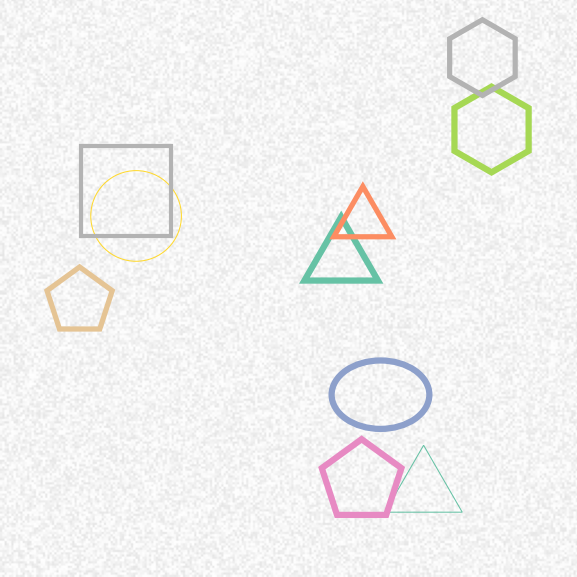[{"shape": "triangle", "thickness": 3, "radius": 0.37, "center": [0.591, 0.55]}, {"shape": "triangle", "thickness": 0.5, "radius": 0.39, "center": [0.734, 0.151]}, {"shape": "triangle", "thickness": 2.5, "radius": 0.29, "center": [0.628, 0.618]}, {"shape": "oval", "thickness": 3, "radius": 0.42, "center": [0.659, 0.316]}, {"shape": "pentagon", "thickness": 3, "radius": 0.36, "center": [0.626, 0.166]}, {"shape": "hexagon", "thickness": 3, "radius": 0.37, "center": [0.851, 0.775]}, {"shape": "circle", "thickness": 0.5, "radius": 0.39, "center": [0.236, 0.625]}, {"shape": "pentagon", "thickness": 2.5, "radius": 0.3, "center": [0.138, 0.477]}, {"shape": "hexagon", "thickness": 2.5, "radius": 0.33, "center": [0.835, 0.899]}, {"shape": "square", "thickness": 2, "radius": 0.39, "center": [0.218, 0.668]}]